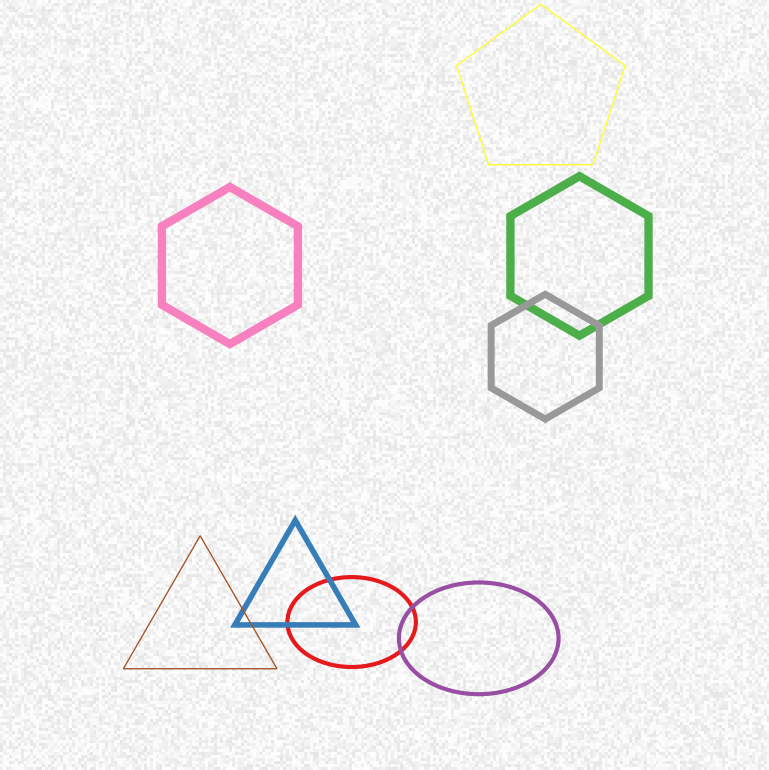[{"shape": "oval", "thickness": 1.5, "radius": 0.42, "center": [0.457, 0.192]}, {"shape": "triangle", "thickness": 2, "radius": 0.45, "center": [0.383, 0.234]}, {"shape": "hexagon", "thickness": 3, "radius": 0.52, "center": [0.753, 0.668]}, {"shape": "oval", "thickness": 1.5, "radius": 0.52, "center": [0.622, 0.171]}, {"shape": "pentagon", "thickness": 0.5, "radius": 0.58, "center": [0.702, 0.879]}, {"shape": "triangle", "thickness": 0.5, "radius": 0.58, "center": [0.26, 0.189]}, {"shape": "hexagon", "thickness": 3, "radius": 0.51, "center": [0.299, 0.655]}, {"shape": "hexagon", "thickness": 2.5, "radius": 0.41, "center": [0.708, 0.537]}]